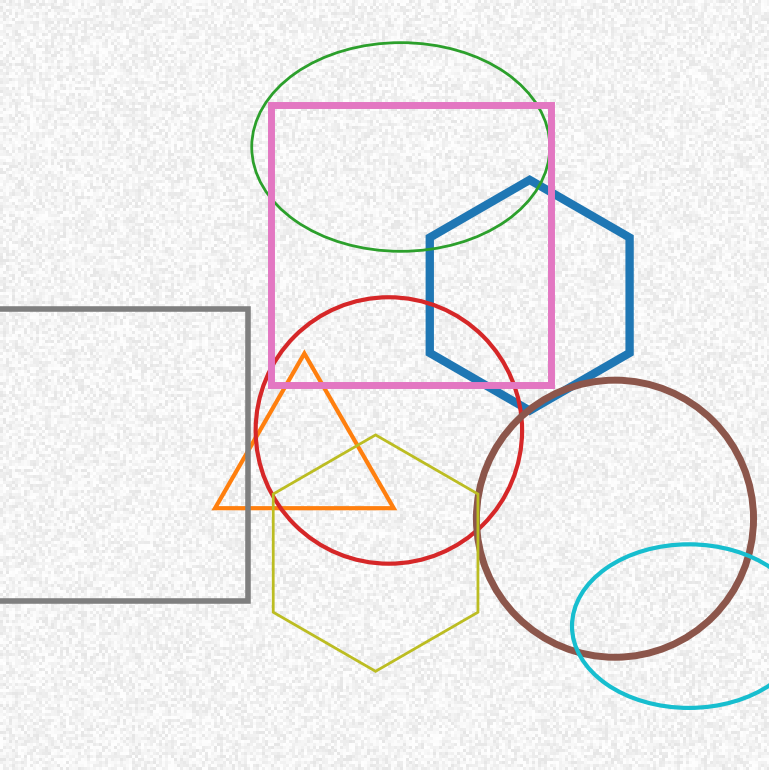[{"shape": "hexagon", "thickness": 3, "radius": 0.75, "center": [0.688, 0.617]}, {"shape": "triangle", "thickness": 1.5, "radius": 0.67, "center": [0.395, 0.407]}, {"shape": "oval", "thickness": 1, "radius": 0.97, "center": [0.52, 0.809]}, {"shape": "circle", "thickness": 1.5, "radius": 0.87, "center": [0.505, 0.441]}, {"shape": "circle", "thickness": 2.5, "radius": 0.9, "center": [0.799, 0.326]}, {"shape": "square", "thickness": 2.5, "radius": 0.91, "center": [0.534, 0.682]}, {"shape": "square", "thickness": 2, "radius": 0.95, "center": [0.133, 0.409]}, {"shape": "hexagon", "thickness": 1, "radius": 0.77, "center": [0.488, 0.282]}, {"shape": "oval", "thickness": 1.5, "radius": 0.76, "center": [0.895, 0.187]}]